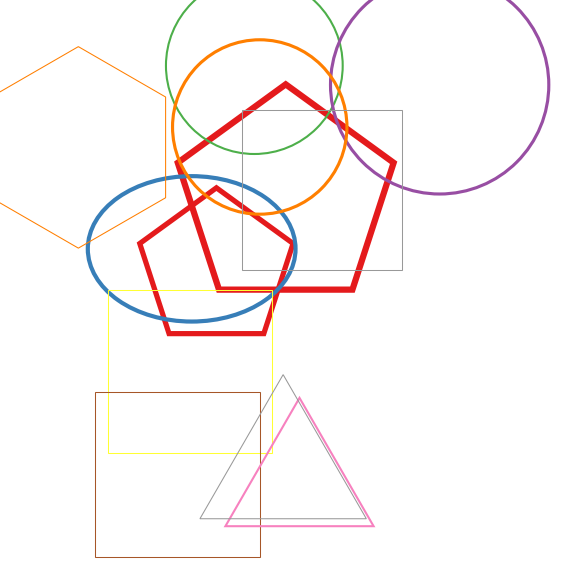[{"shape": "pentagon", "thickness": 3, "radius": 0.98, "center": [0.495, 0.657]}, {"shape": "pentagon", "thickness": 2.5, "radius": 0.7, "center": [0.375, 0.534]}, {"shape": "oval", "thickness": 2, "radius": 0.9, "center": [0.332, 0.568]}, {"shape": "circle", "thickness": 1, "radius": 0.77, "center": [0.44, 0.885]}, {"shape": "circle", "thickness": 1.5, "radius": 0.95, "center": [0.761, 0.852]}, {"shape": "hexagon", "thickness": 0.5, "radius": 0.87, "center": [0.136, 0.744]}, {"shape": "circle", "thickness": 1.5, "radius": 0.76, "center": [0.45, 0.779]}, {"shape": "square", "thickness": 0.5, "radius": 0.71, "center": [0.33, 0.356]}, {"shape": "square", "thickness": 0.5, "radius": 0.71, "center": [0.307, 0.177]}, {"shape": "triangle", "thickness": 1, "radius": 0.74, "center": [0.519, 0.162]}, {"shape": "triangle", "thickness": 0.5, "radius": 0.83, "center": [0.49, 0.184]}, {"shape": "square", "thickness": 0.5, "radius": 0.69, "center": [0.557, 0.67]}]